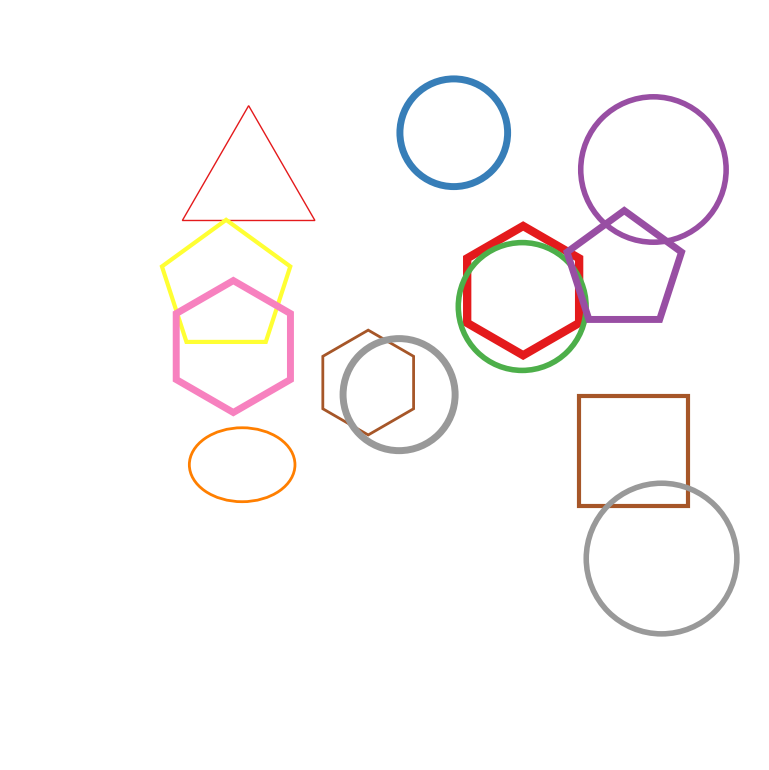[{"shape": "triangle", "thickness": 0.5, "radius": 0.5, "center": [0.323, 0.763]}, {"shape": "hexagon", "thickness": 3, "radius": 0.42, "center": [0.679, 0.623]}, {"shape": "circle", "thickness": 2.5, "radius": 0.35, "center": [0.589, 0.828]}, {"shape": "circle", "thickness": 2, "radius": 0.41, "center": [0.678, 0.602]}, {"shape": "pentagon", "thickness": 2.5, "radius": 0.39, "center": [0.811, 0.648]}, {"shape": "circle", "thickness": 2, "radius": 0.47, "center": [0.849, 0.78]}, {"shape": "oval", "thickness": 1, "radius": 0.34, "center": [0.314, 0.396]}, {"shape": "pentagon", "thickness": 1.5, "radius": 0.44, "center": [0.294, 0.627]}, {"shape": "hexagon", "thickness": 1, "radius": 0.34, "center": [0.478, 0.503]}, {"shape": "square", "thickness": 1.5, "radius": 0.36, "center": [0.823, 0.414]}, {"shape": "hexagon", "thickness": 2.5, "radius": 0.43, "center": [0.303, 0.55]}, {"shape": "circle", "thickness": 2, "radius": 0.49, "center": [0.859, 0.275]}, {"shape": "circle", "thickness": 2.5, "radius": 0.36, "center": [0.518, 0.487]}]